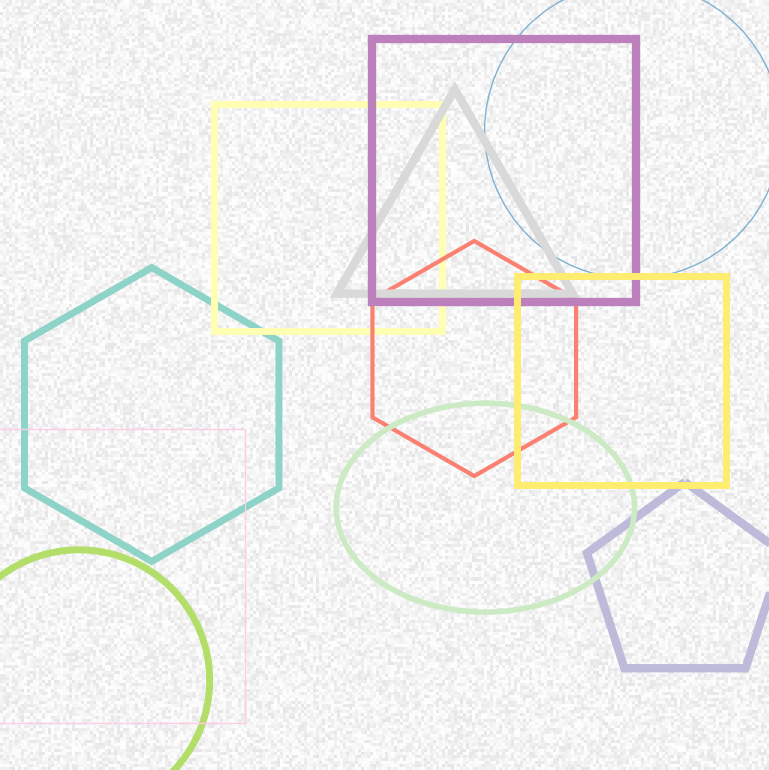[{"shape": "hexagon", "thickness": 2.5, "radius": 0.95, "center": [0.197, 0.462]}, {"shape": "square", "thickness": 2.5, "radius": 0.74, "center": [0.426, 0.718]}, {"shape": "pentagon", "thickness": 3, "radius": 0.67, "center": [0.89, 0.24]}, {"shape": "hexagon", "thickness": 1.5, "radius": 0.76, "center": [0.616, 0.534]}, {"shape": "circle", "thickness": 0.5, "radius": 0.96, "center": [0.822, 0.83]}, {"shape": "circle", "thickness": 2.5, "radius": 0.85, "center": [0.103, 0.116]}, {"shape": "square", "thickness": 0.5, "radius": 0.96, "center": [0.126, 0.252]}, {"shape": "triangle", "thickness": 3, "radius": 0.88, "center": [0.591, 0.707]}, {"shape": "square", "thickness": 3, "radius": 0.86, "center": [0.654, 0.779]}, {"shape": "oval", "thickness": 2, "radius": 0.97, "center": [0.63, 0.341]}, {"shape": "square", "thickness": 2.5, "radius": 0.68, "center": [0.807, 0.506]}]